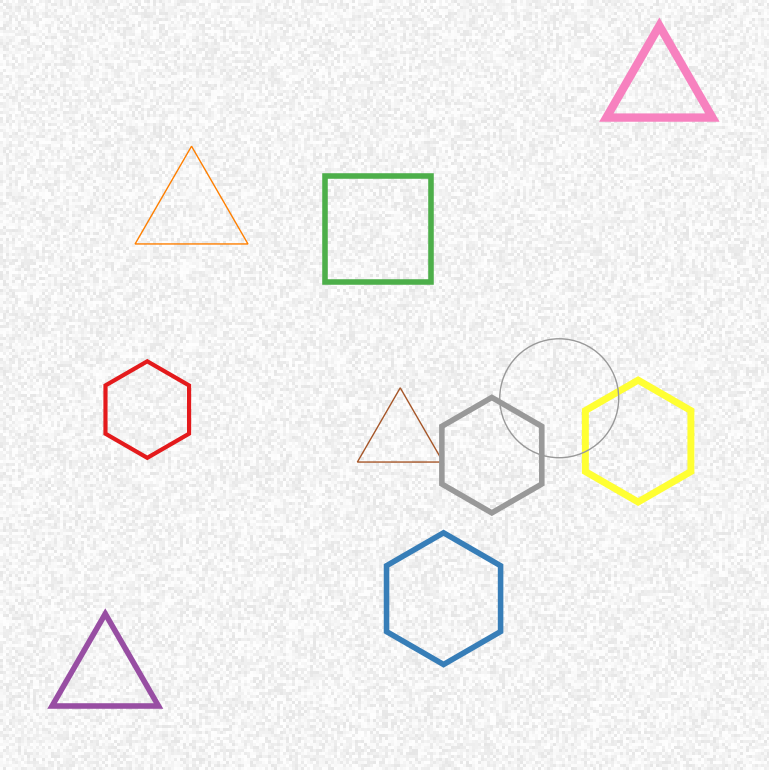[{"shape": "hexagon", "thickness": 1.5, "radius": 0.31, "center": [0.191, 0.468]}, {"shape": "hexagon", "thickness": 2, "radius": 0.43, "center": [0.576, 0.223]}, {"shape": "square", "thickness": 2, "radius": 0.34, "center": [0.491, 0.703]}, {"shape": "triangle", "thickness": 2, "radius": 0.4, "center": [0.137, 0.123]}, {"shape": "triangle", "thickness": 0.5, "radius": 0.42, "center": [0.249, 0.725]}, {"shape": "hexagon", "thickness": 2.5, "radius": 0.4, "center": [0.829, 0.427]}, {"shape": "triangle", "thickness": 0.5, "radius": 0.32, "center": [0.52, 0.432]}, {"shape": "triangle", "thickness": 3, "radius": 0.4, "center": [0.856, 0.887]}, {"shape": "circle", "thickness": 0.5, "radius": 0.39, "center": [0.726, 0.483]}, {"shape": "hexagon", "thickness": 2, "radius": 0.37, "center": [0.639, 0.409]}]